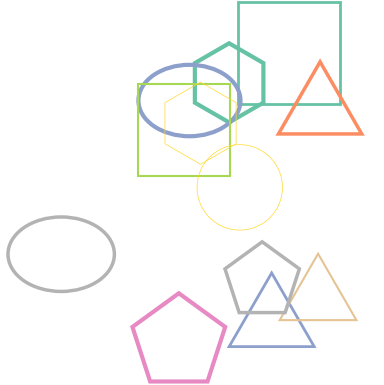[{"shape": "hexagon", "thickness": 3, "radius": 0.51, "center": [0.595, 0.785]}, {"shape": "square", "thickness": 2, "radius": 0.66, "center": [0.751, 0.863]}, {"shape": "triangle", "thickness": 2.5, "radius": 0.62, "center": [0.831, 0.715]}, {"shape": "oval", "thickness": 3, "radius": 0.66, "center": [0.492, 0.739]}, {"shape": "triangle", "thickness": 2, "radius": 0.64, "center": [0.706, 0.163]}, {"shape": "pentagon", "thickness": 3, "radius": 0.63, "center": [0.464, 0.112]}, {"shape": "square", "thickness": 1.5, "radius": 0.6, "center": [0.478, 0.662]}, {"shape": "circle", "thickness": 0.5, "radius": 0.55, "center": [0.623, 0.513]}, {"shape": "hexagon", "thickness": 0.5, "radius": 0.53, "center": [0.521, 0.68]}, {"shape": "triangle", "thickness": 1.5, "radius": 0.57, "center": [0.826, 0.226]}, {"shape": "pentagon", "thickness": 2.5, "radius": 0.51, "center": [0.681, 0.27]}, {"shape": "oval", "thickness": 2.5, "radius": 0.69, "center": [0.159, 0.34]}]